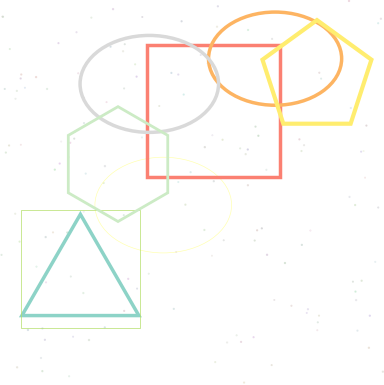[{"shape": "triangle", "thickness": 2.5, "radius": 0.88, "center": [0.209, 0.268]}, {"shape": "oval", "thickness": 0.5, "radius": 0.89, "center": [0.424, 0.467]}, {"shape": "square", "thickness": 2.5, "radius": 0.86, "center": [0.554, 0.711]}, {"shape": "oval", "thickness": 2.5, "radius": 0.86, "center": [0.715, 0.848]}, {"shape": "square", "thickness": 0.5, "radius": 0.77, "center": [0.209, 0.301]}, {"shape": "oval", "thickness": 2.5, "radius": 0.9, "center": [0.388, 0.782]}, {"shape": "hexagon", "thickness": 2, "radius": 0.75, "center": [0.307, 0.574]}, {"shape": "pentagon", "thickness": 3, "radius": 0.74, "center": [0.823, 0.799]}]